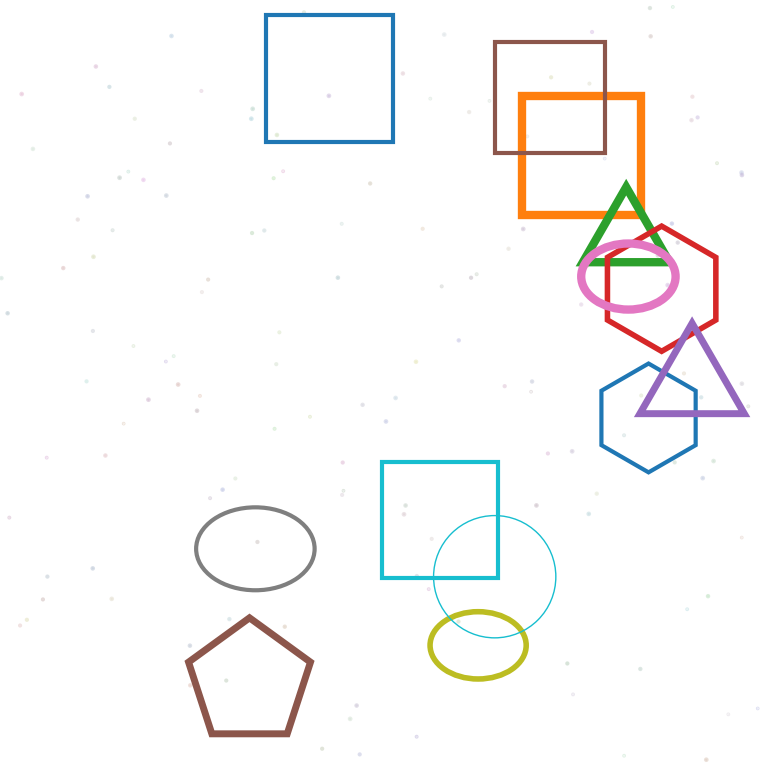[{"shape": "hexagon", "thickness": 1.5, "radius": 0.35, "center": [0.842, 0.457]}, {"shape": "square", "thickness": 1.5, "radius": 0.41, "center": [0.428, 0.898]}, {"shape": "square", "thickness": 3, "radius": 0.38, "center": [0.755, 0.798]}, {"shape": "triangle", "thickness": 3, "radius": 0.33, "center": [0.813, 0.692]}, {"shape": "hexagon", "thickness": 2, "radius": 0.41, "center": [0.859, 0.625]}, {"shape": "triangle", "thickness": 2.5, "radius": 0.39, "center": [0.899, 0.502]}, {"shape": "pentagon", "thickness": 2.5, "radius": 0.42, "center": [0.324, 0.114]}, {"shape": "square", "thickness": 1.5, "radius": 0.36, "center": [0.714, 0.873]}, {"shape": "oval", "thickness": 3, "radius": 0.31, "center": [0.816, 0.641]}, {"shape": "oval", "thickness": 1.5, "radius": 0.38, "center": [0.332, 0.287]}, {"shape": "oval", "thickness": 2, "radius": 0.31, "center": [0.621, 0.162]}, {"shape": "square", "thickness": 1.5, "radius": 0.38, "center": [0.571, 0.324]}, {"shape": "circle", "thickness": 0.5, "radius": 0.4, "center": [0.642, 0.251]}]